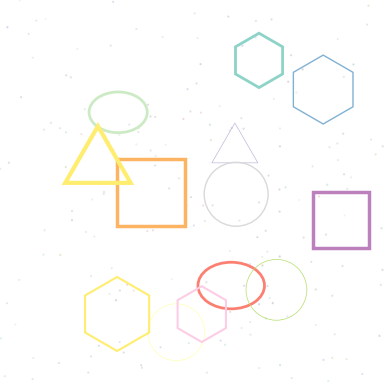[{"shape": "hexagon", "thickness": 2, "radius": 0.35, "center": [0.673, 0.843]}, {"shape": "circle", "thickness": 0.5, "radius": 0.37, "center": [0.458, 0.137]}, {"shape": "triangle", "thickness": 0.5, "radius": 0.34, "center": [0.61, 0.612]}, {"shape": "oval", "thickness": 2, "radius": 0.43, "center": [0.601, 0.258]}, {"shape": "hexagon", "thickness": 1, "radius": 0.45, "center": [0.839, 0.767]}, {"shape": "square", "thickness": 2.5, "radius": 0.44, "center": [0.392, 0.499]}, {"shape": "circle", "thickness": 0.5, "radius": 0.39, "center": [0.718, 0.247]}, {"shape": "hexagon", "thickness": 1.5, "radius": 0.36, "center": [0.524, 0.184]}, {"shape": "circle", "thickness": 1, "radius": 0.42, "center": [0.613, 0.495]}, {"shape": "square", "thickness": 2.5, "radius": 0.36, "center": [0.886, 0.428]}, {"shape": "oval", "thickness": 2, "radius": 0.38, "center": [0.307, 0.708]}, {"shape": "hexagon", "thickness": 1.5, "radius": 0.48, "center": [0.304, 0.184]}, {"shape": "triangle", "thickness": 3, "radius": 0.49, "center": [0.254, 0.574]}]